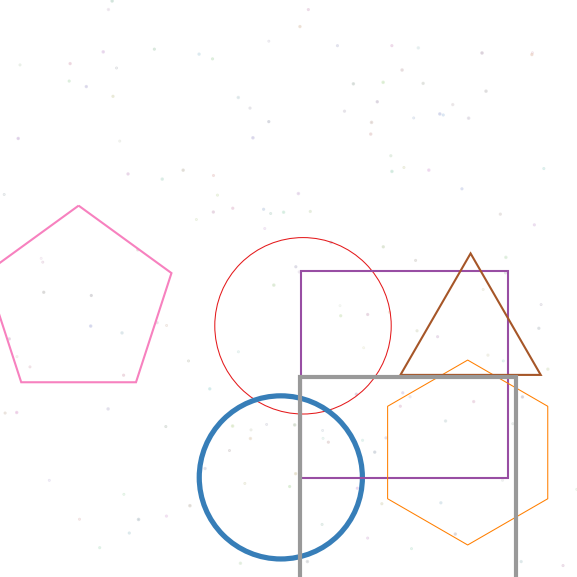[{"shape": "circle", "thickness": 0.5, "radius": 0.76, "center": [0.525, 0.435]}, {"shape": "circle", "thickness": 2.5, "radius": 0.71, "center": [0.486, 0.172]}, {"shape": "square", "thickness": 1, "radius": 0.9, "center": [0.701, 0.351]}, {"shape": "hexagon", "thickness": 0.5, "radius": 0.8, "center": [0.81, 0.216]}, {"shape": "triangle", "thickness": 1, "radius": 0.7, "center": [0.815, 0.42]}, {"shape": "pentagon", "thickness": 1, "radius": 0.85, "center": [0.136, 0.474]}, {"shape": "square", "thickness": 2, "radius": 0.94, "center": [0.706, 0.158]}]